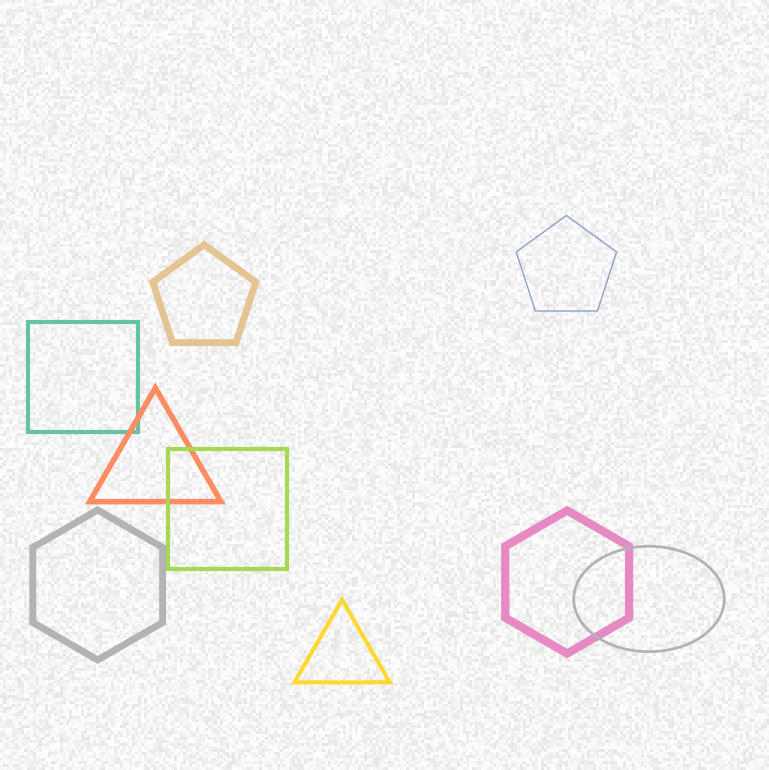[{"shape": "square", "thickness": 1.5, "radius": 0.36, "center": [0.108, 0.511]}, {"shape": "triangle", "thickness": 2, "radius": 0.49, "center": [0.202, 0.398]}, {"shape": "pentagon", "thickness": 0.5, "radius": 0.34, "center": [0.736, 0.652]}, {"shape": "hexagon", "thickness": 3, "radius": 0.46, "center": [0.737, 0.244]}, {"shape": "square", "thickness": 1.5, "radius": 0.39, "center": [0.295, 0.339]}, {"shape": "triangle", "thickness": 1.5, "radius": 0.36, "center": [0.444, 0.15]}, {"shape": "pentagon", "thickness": 2.5, "radius": 0.35, "center": [0.265, 0.612]}, {"shape": "hexagon", "thickness": 2.5, "radius": 0.49, "center": [0.127, 0.24]}, {"shape": "oval", "thickness": 1, "radius": 0.49, "center": [0.843, 0.222]}]